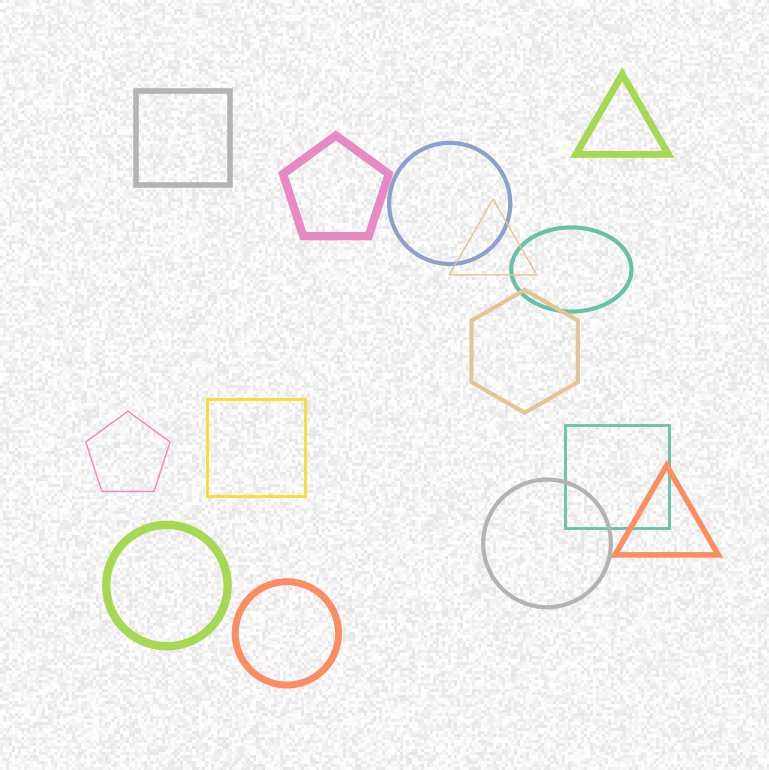[{"shape": "oval", "thickness": 1.5, "radius": 0.39, "center": [0.742, 0.65]}, {"shape": "square", "thickness": 1, "radius": 0.34, "center": [0.801, 0.381]}, {"shape": "circle", "thickness": 2.5, "radius": 0.34, "center": [0.373, 0.177]}, {"shape": "triangle", "thickness": 2, "radius": 0.39, "center": [0.866, 0.318]}, {"shape": "circle", "thickness": 1.5, "radius": 0.39, "center": [0.584, 0.736]}, {"shape": "pentagon", "thickness": 3, "radius": 0.36, "center": [0.436, 0.752]}, {"shape": "pentagon", "thickness": 0.5, "radius": 0.29, "center": [0.166, 0.408]}, {"shape": "triangle", "thickness": 2.5, "radius": 0.35, "center": [0.808, 0.834]}, {"shape": "circle", "thickness": 3, "radius": 0.39, "center": [0.217, 0.24]}, {"shape": "square", "thickness": 1, "radius": 0.32, "center": [0.333, 0.419]}, {"shape": "triangle", "thickness": 0.5, "radius": 0.33, "center": [0.64, 0.676]}, {"shape": "hexagon", "thickness": 1.5, "radius": 0.4, "center": [0.681, 0.544]}, {"shape": "circle", "thickness": 1.5, "radius": 0.41, "center": [0.71, 0.294]}, {"shape": "square", "thickness": 2, "radius": 0.31, "center": [0.237, 0.821]}]